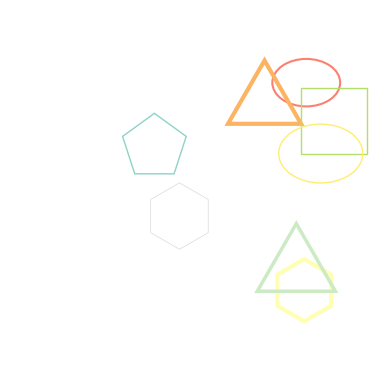[{"shape": "pentagon", "thickness": 1, "radius": 0.43, "center": [0.401, 0.619]}, {"shape": "hexagon", "thickness": 3, "radius": 0.4, "center": [0.79, 0.246]}, {"shape": "oval", "thickness": 1.5, "radius": 0.44, "center": [0.795, 0.785]}, {"shape": "triangle", "thickness": 3, "radius": 0.55, "center": [0.687, 0.733]}, {"shape": "square", "thickness": 1, "radius": 0.43, "center": [0.868, 0.685]}, {"shape": "hexagon", "thickness": 0.5, "radius": 0.43, "center": [0.466, 0.439]}, {"shape": "triangle", "thickness": 2.5, "radius": 0.59, "center": [0.77, 0.302]}, {"shape": "oval", "thickness": 1, "radius": 0.55, "center": [0.833, 0.601]}]